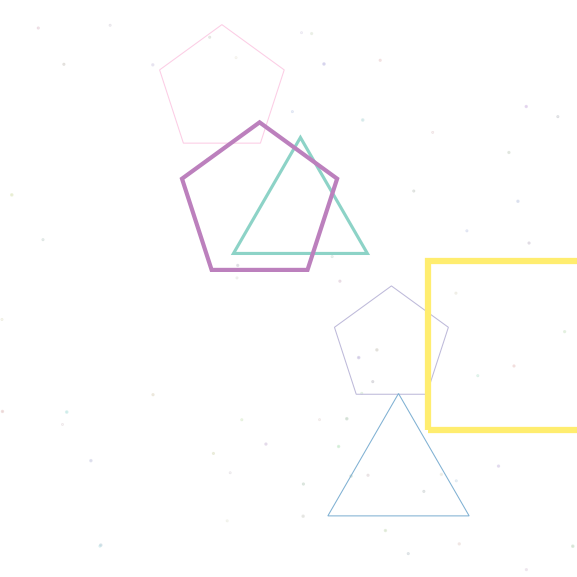[{"shape": "triangle", "thickness": 1.5, "radius": 0.67, "center": [0.52, 0.627]}, {"shape": "pentagon", "thickness": 0.5, "radius": 0.52, "center": [0.678, 0.4]}, {"shape": "triangle", "thickness": 0.5, "radius": 0.71, "center": [0.69, 0.176]}, {"shape": "pentagon", "thickness": 0.5, "radius": 0.57, "center": [0.384, 0.843]}, {"shape": "pentagon", "thickness": 2, "radius": 0.71, "center": [0.449, 0.646]}, {"shape": "square", "thickness": 3, "radius": 0.73, "center": [0.887, 0.401]}]